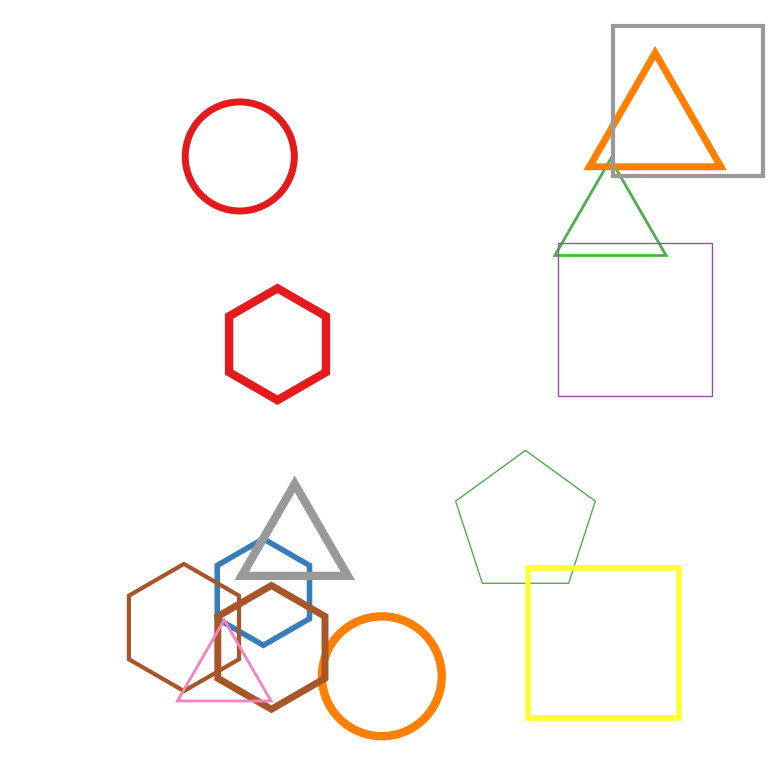[{"shape": "circle", "thickness": 2.5, "radius": 0.35, "center": [0.311, 0.797]}, {"shape": "hexagon", "thickness": 3, "radius": 0.36, "center": [0.36, 0.553]}, {"shape": "hexagon", "thickness": 2, "radius": 0.35, "center": [0.342, 0.231]}, {"shape": "triangle", "thickness": 1, "radius": 0.42, "center": [0.793, 0.71]}, {"shape": "pentagon", "thickness": 0.5, "radius": 0.48, "center": [0.682, 0.32]}, {"shape": "square", "thickness": 0.5, "radius": 0.5, "center": [0.825, 0.585]}, {"shape": "circle", "thickness": 3, "radius": 0.39, "center": [0.496, 0.122]}, {"shape": "triangle", "thickness": 2.5, "radius": 0.49, "center": [0.851, 0.833]}, {"shape": "square", "thickness": 2, "radius": 0.49, "center": [0.784, 0.165]}, {"shape": "hexagon", "thickness": 1.5, "radius": 0.41, "center": [0.239, 0.185]}, {"shape": "hexagon", "thickness": 2.5, "radius": 0.4, "center": [0.352, 0.159]}, {"shape": "triangle", "thickness": 1, "radius": 0.35, "center": [0.291, 0.125]}, {"shape": "square", "thickness": 1.5, "radius": 0.49, "center": [0.894, 0.868]}, {"shape": "triangle", "thickness": 3, "radius": 0.4, "center": [0.383, 0.292]}]